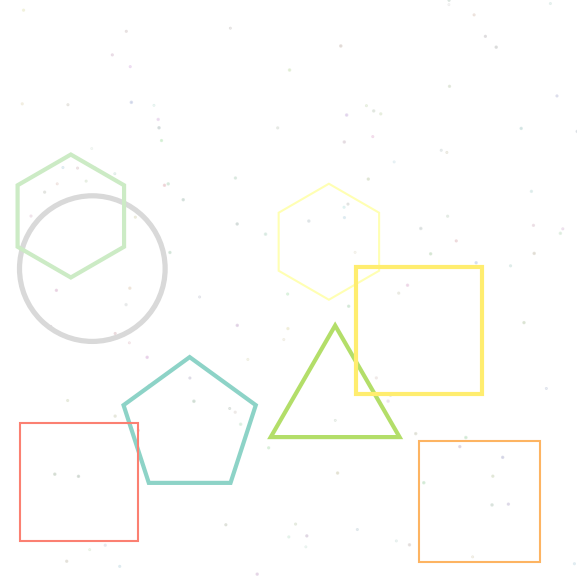[{"shape": "pentagon", "thickness": 2, "radius": 0.6, "center": [0.328, 0.26]}, {"shape": "hexagon", "thickness": 1, "radius": 0.5, "center": [0.569, 0.581]}, {"shape": "square", "thickness": 1, "radius": 0.51, "center": [0.137, 0.165]}, {"shape": "square", "thickness": 1, "radius": 0.52, "center": [0.83, 0.13]}, {"shape": "triangle", "thickness": 2, "radius": 0.64, "center": [0.58, 0.307]}, {"shape": "circle", "thickness": 2.5, "radius": 0.63, "center": [0.16, 0.534]}, {"shape": "hexagon", "thickness": 2, "radius": 0.53, "center": [0.123, 0.625]}, {"shape": "square", "thickness": 2, "radius": 0.55, "center": [0.726, 0.427]}]